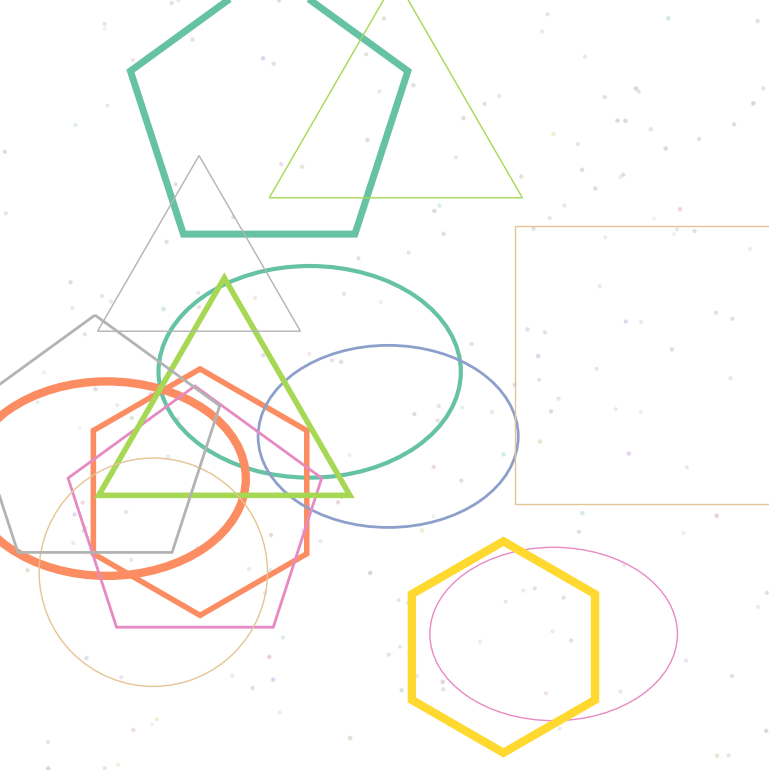[{"shape": "pentagon", "thickness": 2.5, "radius": 0.95, "center": [0.35, 0.849]}, {"shape": "oval", "thickness": 1.5, "radius": 0.98, "center": [0.402, 0.517]}, {"shape": "oval", "thickness": 3, "radius": 0.9, "center": [0.139, 0.378]}, {"shape": "hexagon", "thickness": 2, "radius": 0.8, "center": [0.26, 0.361]}, {"shape": "oval", "thickness": 1, "radius": 0.84, "center": [0.504, 0.433]}, {"shape": "pentagon", "thickness": 1, "radius": 0.87, "center": [0.253, 0.326]}, {"shape": "oval", "thickness": 0.5, "radius": 0.8, "center": [0.719, 0.177]}, {"shape": "triangle", "thickness": 0.5, "radius": 0.95, "center": [0.514, 0.838]}, {"shape": "triangle", "thickness": 2, "radius": 0.94, "center": [0.291, 0.451]}, {"shape": "hexagon", "thickness": 3, "radius": 0.69, "center": [0.654, 0.16]}, {"shape": "square", "thickness": 0.5, "radius": 0.9, "center": [0.849, 0.526]}, {"shape": "circle", "thickness": 0.5, "radius": 0.74, "center": [0.199, 0.257]}, {"shape": "triangle", "thickness": 0.5, "radius": 0.76, "center": [0.258, 0.646]}, {"shape": "pentagon", "thickness": 1, "radius": 0.85, "center": [0.123, 0.42]}]